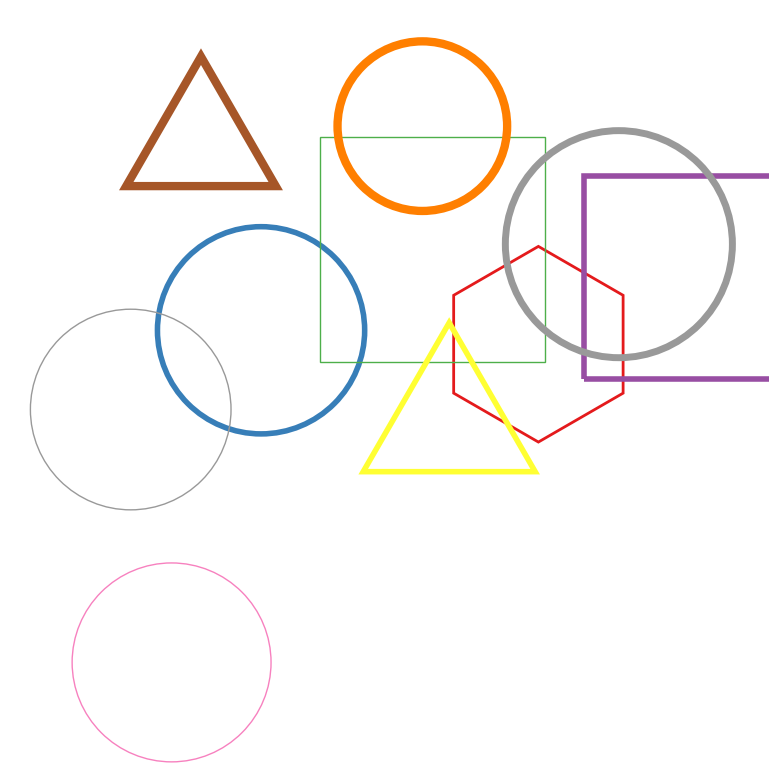[{"shape": "hexagon", "thickness": 1, "radius": 0.64, "center": [0.699, 0.553]}, {"shape": "circle", "thickness": 2, "radius": 0.67, "center": [0.339, 0.571]}, {"shape": "square", "thickness": 0.5, "radius": 0.73, "center": [0.562, 0.676]}, {"shape": "square", "thickness": 2, "radius": 0.66, "center": [0.891, 0.639]}, {"shape": "circle", "thickness": 3, "radius": 0.55, "center": [0.548, 0.836]}, {"shape": "triangle", "thickness": 2, "radius": 0.64, "center": [0.583, 0.452]}, {"shape": "triangle", "thickness": 3, "radius": 0.56, "center": [0.261, 0.814]}, {"shape": "circle", "thickness": 0.5, "radius": 0.65, "center": [0.223, 0.14]}, {"shape": "circle", "thickness": 0.5, "radius": 0.65, "center": [0.17, 0.468]}, {"shape": "circle", "thickness": 2.5, "radius": 0.74, "center": [0.804, 0.683]}]